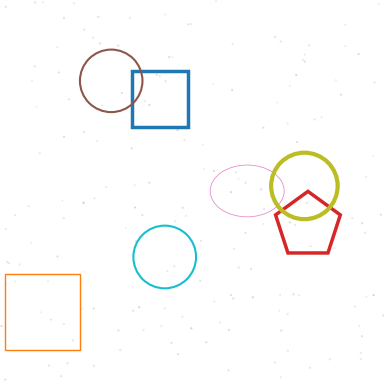[{"shape": "square", "thickness": 2.5, "radius": 0.36, "center": [0.416, 0.742]}, {"shape": "square", "thickness": 1, "radius": 0.49, "center": [0.111, 0.19]}, {"shape": "pentagon", "thickness": 2.5, "radius": 0.44, "center": [0.8, 0.414]}, {"shape": "circle", "thickness": 1.5, "radius": 0.41, "center": [0.289, 0.79]}, {"shape": "oval", "thickness": 0.5, "radius": 0.48, "center": [0.642, 0.504]}, {"shape": "circle", "thickness": 3, "radius": 0.43, "center": [0.791, 0.517]}, {"shape": "circle", "thickness": 1.5, "radius": 0.41, "center": [0.428, 0.333]}]